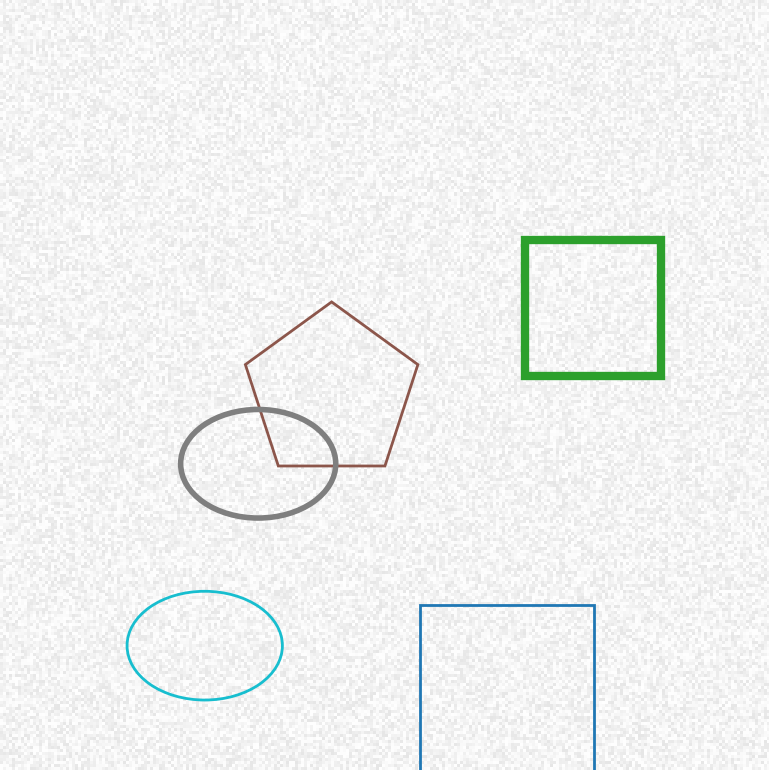[{"shape": "square", "thickness": 1, "radius": 0.57, "center": [0.658, 0.101]}, {"shape": "square", "thickness": 3, "radius": 0.44, "center": [0.77, 0.6]}, {"shape": "pentagon", "thickness": 1, "radius": 0.59, "center": [0.431, 0.49]}, {"shape": "oval", "thickness": 2, "radius": 0.5, "center": [0.335, 0.398]}, {"shape": "oval", "thickness": 1, "radius": 0.5, "center": [0.266, 0.161]}]